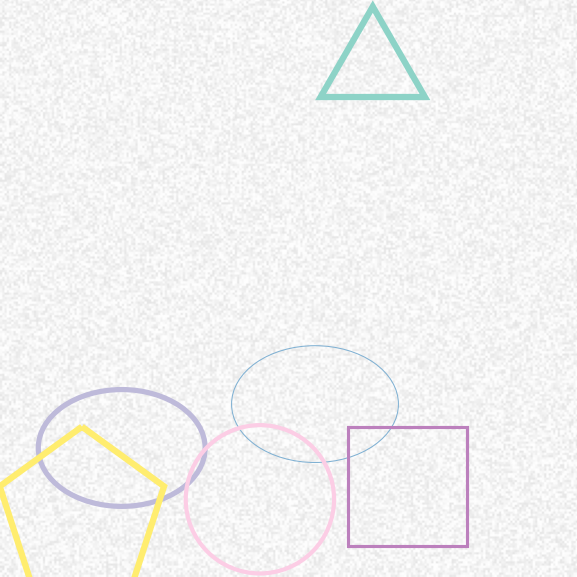[{"shape": "triangle", "thickness": 3, "radius": 0.52, "center": [0.645, 0.883]}, {"shape": "oval", "thickness": 2.5, "radius": 0.72, "center": [0.211, 0.223]}, {"shape": "oval", "thickness": 0.5, "radius": 0.72, "center": [0.545, 0.299]}, {"shape": "circle", "thickness": 2, "radius": 0.64, "center": [0.45, 0.135]}, {"shape": "square", "thickness": 1.5, "radius": 0.52, "center": [0.706, 0.157]}, {"shape": "pentagon", "thickness": 3, "radius": 0.75, "center": [0.142, 0.111]}]